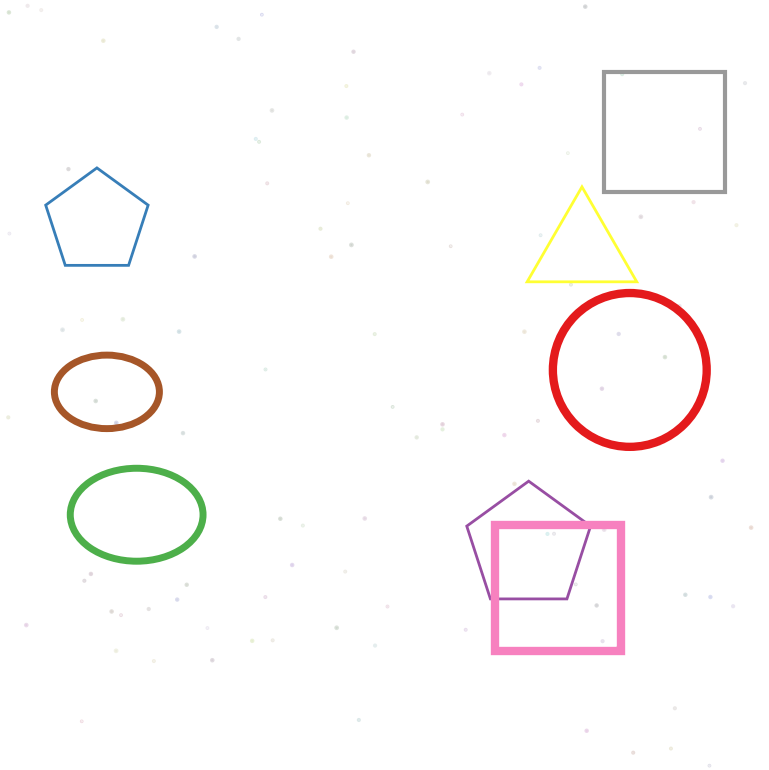[{"shape": "circle", "thickness": 3, "radius": 0.5, "center": [0.818, 0.52]}, {"shape": "pentagon", "thickness": 1, "radius": 0.35, "center": [0.126, 0.712]}, {"shape": "oval", "thickness": 2.5, "radius": 0.43, "center": [0.177, 0.332]}, {"shape": "pentagon", "thickness": 1, "radius": 0.42, "center": [0.687, 0.291]}, {"shape": "triangle", "thickness": 1, "radius": 0.41, "center": [0.756, 0.675]}, {"shape": "oval", "thickness": 2.5, "radius": 0.34, "center": [0.139, 0.491]}, {"shape": "square", "thickness": 3, "radius": 0.41, "center": [0.725, 0.237]}, {"shape": "square", "thickness": 1.5, "radius": 0.39, "center": [0.863, 0.829]}]